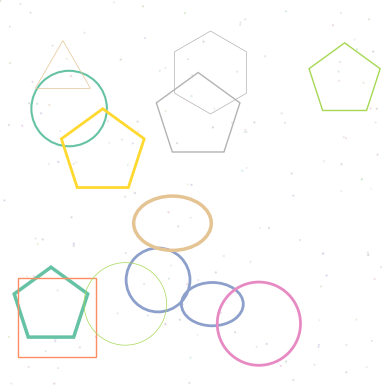[{"shape": "pentagon", "thickness": 2.5, "radius": 0.5, "center": [0.132, 0.206]}, {"shape": "circle", "thickness": 1.5, "radius": 0.49, "center": [0.18, 0.718]}, {"shape": "square", "thickness": 1, "radius": 0.51, "center": [0.148, 0.176]}, {"shape": "oval", "thickness": 2, "radius": 0.4, "center": [0.552, 0.21]}, {"shape": "circle", "thickness": 2, "radius": 0.41, "center": [0.411, 0.273]}, {"shape": "circle", "thickness": 2, "radius": 0.54, "center": [0.672, 0.159]}, {"shape": "circle", "thickness": 0.5, "radius": 0.54, "center": [0.326, 0.211]}, {"shape": "pentagon", "thickness": 1, "radius": 0.49, "center": [0.895, 0.792]}, {"shape": "pentagon", "thickness": 2, "radius": 0.57, "center": [0.267, 0.604]}, {"shape": "oval", "thickness": 2.5, "radius": 0.5, "center": [0.448, 0.42]}, {"shape": "triangle", "thickness": 0.5, "radius": 0.41, "center": [0.163, 0.812]}, {"shape": "pentagon", "thickness": 1, "radius": 0.57, "center": [0.515, 0.698]}, {"shape": "hexagon", "thickness": 0.5, "radius": 0.54, "center": [0.547, 0.812]}]